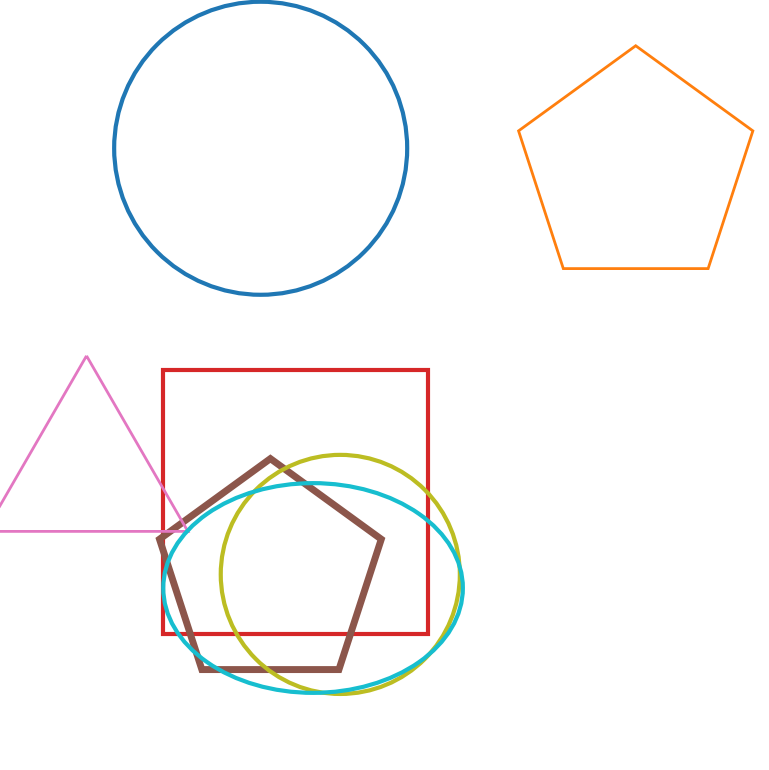[{"shape": "circle", "thickness": 1.5, "radius": 0.95, "center": [0.339, 0.807]}, {"shape": "pentagon", "thickness": 1, "radius": 0.8, "center": [0.826, 0.781]}, {"shape": "square", "thickness": 1.5, "radius": 0.86, "center": [0.384, 0.348]}, {"shape": "pentagon", "thickness": 2.5, "radius": 0.76, "center": [0.351, 0.253]}, {"shape": "triangle", "thickness": 1, "radius": 0.76, "center": [0.112, 0.386]}, {"shape": "circle", "thickness": 1.5, "radius": 0.78, "center": [0.442, 0.254]}, {"shape": "oval", "thickness": 1.5, "radius": 0.97, "center": [0.407, 0.236]}]